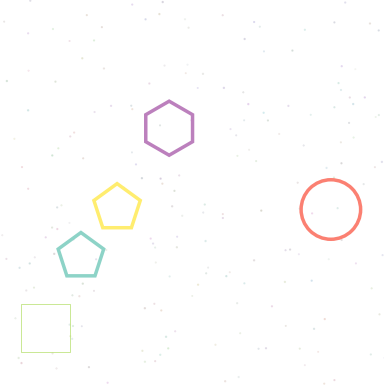[{"shape": "pentagon", "thickness": 2.5, "radius": 0.31, "center": [0.21, 0.334]}, {"shape": "circle", "thickness": 2.5, "radius": 0.39, "center": [0.859, 0.456]}, {"shape": "square", "thickness": 0.5, "radius": 0.31, "center": [0.118, 0.149]}, {"shape": "hexagon", "thickness": 2.5, "radius": 0.35, "center": [0.439, 0.667]}, {"shape": "pentagon", "thickness": 2.5, "radius": 0.32, "center": [0.304, 0.46]}]